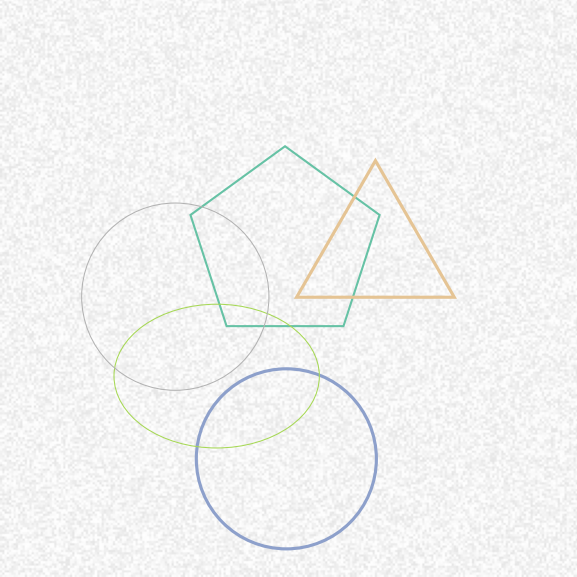[{"shape": "pentagon", "thickness": 1, "radius": 0.86, "center": [0.494, 0.574]}, {"shape": "circle", "thickness": 1.5, "radius": 0.78, "center": [0.496, 0.205]}, {"shape": "oval", "thickness": 0.5, "radius": 0.89, "center": [0.375, 0.348]}, {"shape": "triangle", "thickness": 1.5, "radius": 0.79, "center": [0.65, 0.563]}, {"shape": "circle", "thickness": 0.5, "radius": 0.81, "center": [0.304, 0.485]}]